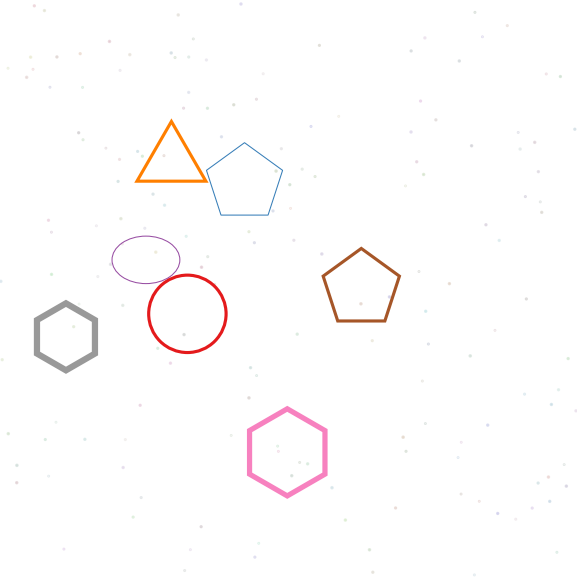[{"shape": "circle", "thickness": 1.5, "radius": 0.34, "center": [0.324, 0.456]}, {"shape": "pentagon", "thickness": 0.5, "radius": 0.35, "center": [0.423, 0.683]}, {"shape": "oval", "thickness": 0.5, "radius": 0.29, "center": [0.253, 0.549]}, {"shape": "triangle", "thickness": 1.5, "radius": 0.34, "center": [0.297, 0.72]}, {"shape": "pentagon", "thickness": 1.5, "radius": 0.35, "center": [0.626, 0.499]}, {"shape": "hexagon", "thickness": 2.5, "radius": 0.38, "center": [0.497, 0.216]}, {"shape": "hexagon", "thickness": 3, "radius": 0.29, "center": [0.114, 0.416]}]